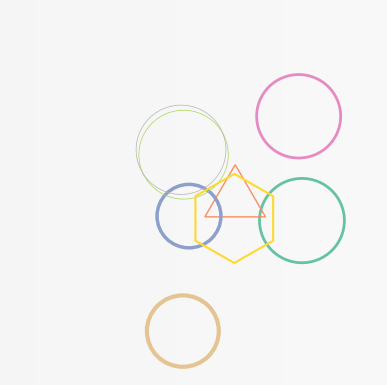[{"shape": "circle", "thickness": 2, "radius": 0.55, "center": [0.779, 0.427]}, {"shape": "triangle", "thickness": 1, "radius": 0.45, "center": [0.607, 0.482]}, {"shape": "circle", "thickness": 2.5, "radius": 0.41, "center": [0.488, 0.439]}, {"shape": "circle", "thickness": 2, "radius": 0.54, "center": [0.771, 0.698]}, {"shape": "circle", "thickness": 0.5, "radius": 0.58, "center": [0.474, 0.598]}, {"shape": "hexagon", "thickness": 1.5, "radius": 0.58, "center": [0.605, 0.433]}, {"shape": "circle", "thickness": 3, "radius": 0.46, "center": [0.472, 0.14]}, {"shape": "circle", "thickness": 0.5, "radius": 0.58, "center": [0.467, 0.611]}]